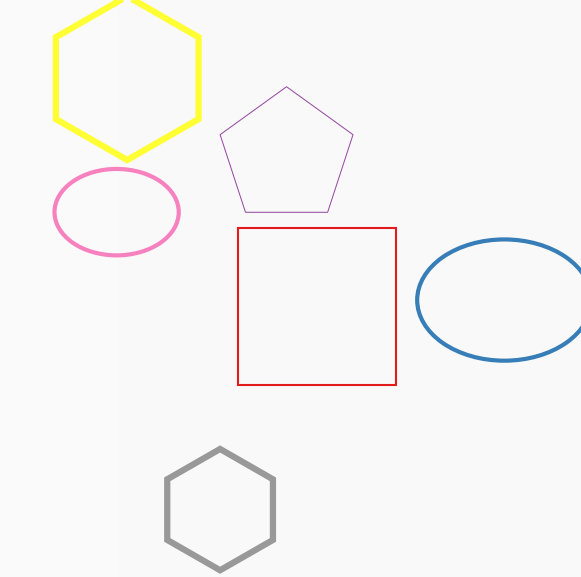[{"shape": "square", "thickness": 1, "radius": 0.68, "center": [0.545, 0.468]}, {"shape": "oval", "thickness": 2, "radius": 0.75, "center": [0.868, 0.48]}, {"shape": "pentagon", "thickness": 0.5, "radius": 0.6, "center": [0.493, 0.729]}, {"shape": "hexagon", "thickness": 3, "radius": 0.71, "center": [0.219, 0.864]}, {"shape": "oval", "thickness": 2, "radius": 0.53, "center": [0.201, 0.632]}, {"shape": "hexagon", "thickness": 3, "radius": 0.52, "center": [0.379, 0.117]}]